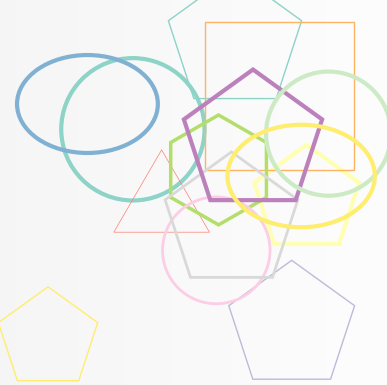[{"shape": "pentagon", "thickness": 1, "radius": 0.9, "center": [0.606, 0.89]}, {"shape": "circle", "thickness": 3, "radius": 0.92, "center": [0.343, 0.664]}, {"shape": "pentagon", "thickness": 3, "radius": 0.71, "center": [0.791, 0.481]}, {"shape": "pentagon", "thickness": 1, "radius": 0.85, "center": [0.753, 0.153]}, {"shape": "triangle", "thickness": 0.5, "radius": 0.71, "center": [0.417, 0.468]}, {"shape": "oval", "thickness": 3, "radius": 0.91, "center": [0.226, 0.73]}, {"shape": "square", "thickness": 1, "radius": 0.96, "center": [0.721, 0.75]}, {"shape": "hexagon", "thickness": 2.5, "radius": 0.71, "center": [0.564, 0.559]}, {"shape": "circle", "thickness": 2, "radius": 0.69, "center": [0.558, 0.35]}, {"shape": "pentagon", "thickness": 2, "radius": 0.9, "center": [0.597, 0.425]}, {"shape": "pentagon", "thickness": 3, "radius": 0.94, "center": [0.653, 0.632]}, {"shape": "circle", "thickness": 3, "radius": 0.81, "center": [0.848, 0.653]}, {"shape": "oval", "thickness": 3, "radius": 0.95, "center": [0.777, 0.543]}, {"shape": "pentagon", "thickness": 1, "radius": 0.67, "center": [0.124, 0.12]}]